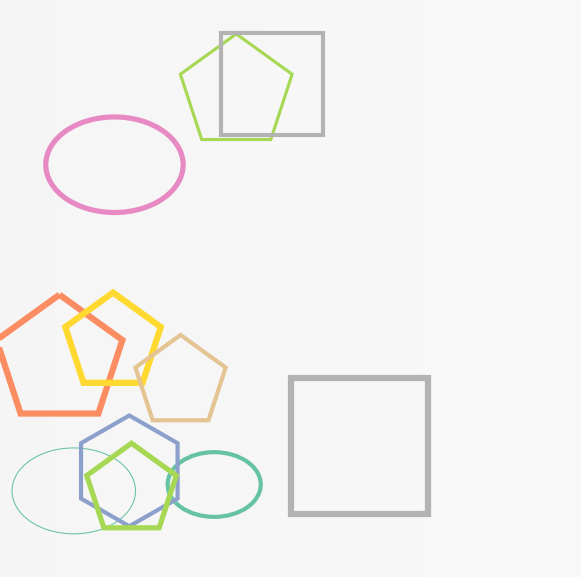[{"shape": "oval", "thickness": 0.5, "radius": 0.53, "center": [0.127, 0.149]}, {"shape": "oval", "thickness": 2, "radius": 0.4, "center": [0.368, 0.16]}, {"shape": "pentagon", "thickness": 3, "radius": 0.57, "center": [0.102, 0.375]}, {"shape": "hexagon", "thickness": 2, "radius": 0.48, "center": [0.222, 0.184]}, {"shape": "oval", "thickness": 2.5, "radius": 0.59, "center": [0.197, 0.714]}, {"shape": "pentagon", "thickness": 1.5, "radius": 0.51, "center": [0.406, 0.839]}, {"shape": "pentagon", "thickness": 2.5, "radius": 0.4, "center": [0.226, 0.151]}, {"shape": "pentagon", "thickness": 3, "radius": 0.43, "center": [0.194, 0.406]}, {"shape": "pentagon", "thickness": 2, "radius": 0.41, "center": [0.311, 0.337]}, {"shape": "square", "thickness": 2, "radius": 0.44, "center": [0.469, 0.854]}, {"shape": "square", "thickness": 3, "radius": 0.59, "center": [0.618, 0.227]}]